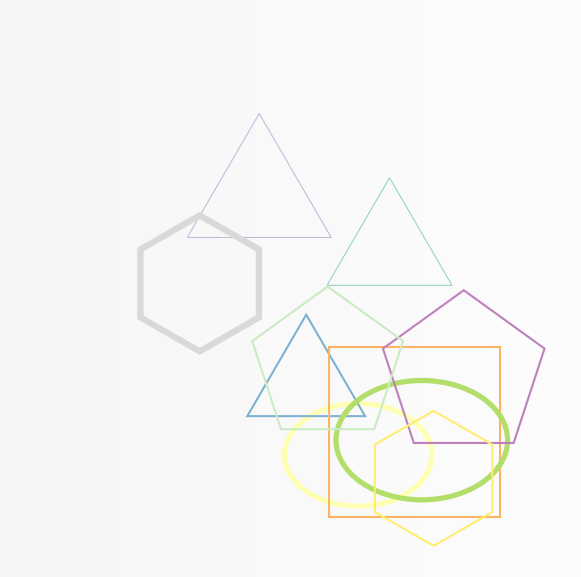[{"shape": "triangle", "thickness": 0.5, "radius": 0.62, "center": [0.67, 0.567]}, {"shape": "oval", "thickness": 2.5, "radius": 0.63, "center": [0.616, 0.211]}, {"shape": "triangle", "thickness": 0.5, "radius": 0.72, "center": [0.446, 0.659]}, {"shape": "triangle", "thickness": 1, "radius": 0.59, "center": [0.527, 0.337]}, {"shape": "square", "thickness": 1, "radius": 0.74, "center": [0.713, 0.251]}, {"shape": "oval", "thickness": 2.5, "radius": 0.74, "center": [0.726, 0.237]}, {"shape": "hexagon", "thickness": 3, "radius": 0.59, "center": [0.344, 0.508]}, {"shape": "pentagon", "thickness": 1, "radius": 0.73, "center": [0.798, 0.35]}, {"shape": "pentagon", "thickness": 1, "radius": 0.68, "center": [0.564, 0.366]}, {"shape": "hexagon", "thickness": 1, "radius": 0.58, "center": [0.746, 0.171]}]